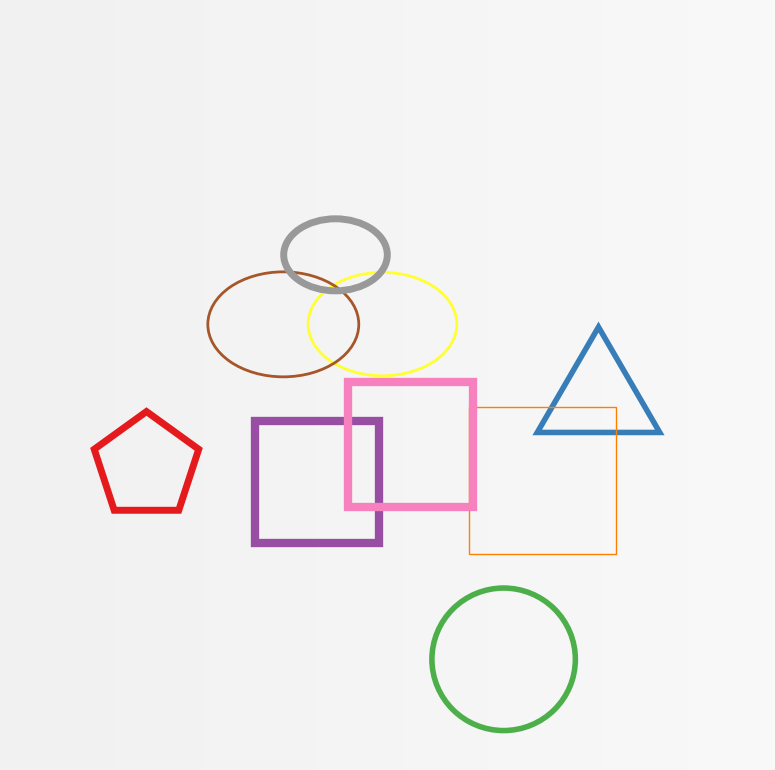[{"shape": "pentagon", "thickness": 2.5, "radius": 0.35, "center": [0.189, 0.395]}, {"shape": "triangle", "thickness": 2, "radius": 0.46, "center": [0.772, 0.484]}, {"shape": "circle", "thickness": 2, "radius": 0.46, "center": [0.65, 0.144]}, {"shape": "square", "thickness": 3, "radius": 0.4, "center": [0.409, 0.374]}, {"shape": "square", "thickness": 0.5, "radius": 0.48, "center": [0.7, 0.376]}, {"shape": "oval", "thickness": 1, "radius": 0.48, "center": [0.494, 0.579]}, {"shape": "oval", "thickness": 1, "radius": 0.49, "center": [0.366, 0.579]}, {"shape": "square", "thickness": 3, "radius": 0.4, "center": [0.53, 0.423]}, {"shape": "oval", "thickness": 2.5, "radius": 0.33, "center": [0.433, 0.669]}]